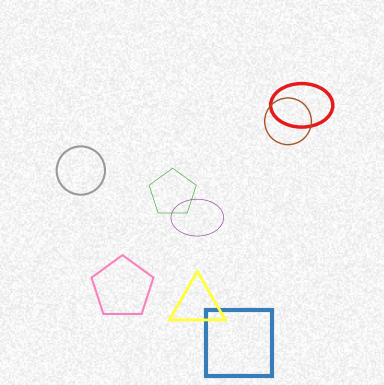[{"shape": "oval", "thickness": 2.5, "radius": 0.4, "center": [0.784, 0.726]}, {"shape": "square", "thickness": 3, "radius": 0.42, "center": [0.621, 0.109]}, {"shape": "pentagon", "thickness": 0.5, "radius": 0.32, "center": [0.448, 0.499]}, {"shape": "oval", "thickness": 0.5, "radius": 0.34, "center": [0.512, 0.435]}, {"shape": "triangle", "thickness": 2, "radius": 0.42, "center": [0.513, 0.211]}, {"shape": "circle", "thickness": 1, "radius": 0.3, "center": [0.748, 0.685]}, {"shape": "pentagon", "thickness": 1.5, "radius": 0.42, "center": [0.318, 0.253]}, {"shape": "circle", "thickness": 1.5, "radius": 0.31, "center": [0.21, 0.557]}]